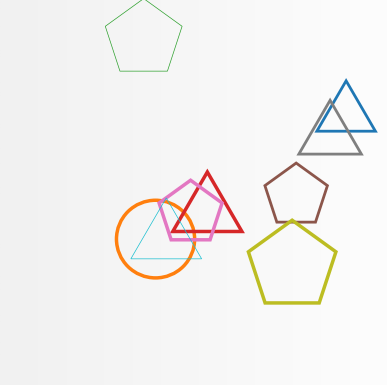[{"shape": "triangle", "thickness": 2, "radius": 0.44, "center": [0.893, 0.703]}, {"shape": "circle", "thickness": 2.5, "radius": 0.5, "center": [0.401, 0.379]}, {"shape": "pentagon", "thickness": 0.5, "radius": 0.52, "center": [0.371, 0.9]}, {"shape": "triangle", "thickness": 2.5, "radius": 0.52, "center": [0.535, 0.45]}, {"shape": "pentagon", "thickness": 2, "radius": 0.42, "center": [0.764, 0.492]}, {"shape": "pentagon", "thickness": 2.5, "radius": 0.43, "center": [0.492, 0.446]}, {"shape": "triangle", "thickness": 2, "radius": 0.47, "center": [0.852, 0.646]}, {"shape": "pentagon", "thickness": 2.5, "radius": 0.59, "center": [0.754, 0.309]}, {"shape": "triangle", "thickness": 0.5, "radius": 0.53, "center": [0.429, 0.38]}]